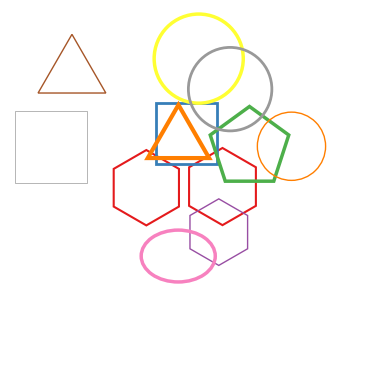[{"shape": "hexagon", "thickness": 1.5, "radius": 0.5, "center": [0.578, 0.515]}, {"shape": "hexagon", "thickness": 1.5, "radius": 0.49, "center": [0.38, 0.512]}, {"shape": "square", "thickness": 2, "radius": 0.4, "center": [0.484, 0.653]}, {"shape": "pentagon", "thickness": 2.5, "radius": 0.54, "center": [0.648, 0.616]}, {"shape": "hexagon", "thickness": 1, "radius": 0.43, "center": [0.568, 0.397]}, {"shape": "circle", "thickness": 1, "radius": 0.44, "center": [0.757, 0.62]}, {"shape": "triangle", "thickness": 3, "radius": 0.46, "center": [0.463, 0.635]}, {"shape": "circle", "thickness": 2.5, "radius": 0.58, "center": [0.516, 0.848]}, {"shape": "triangle", "thickness": 1, "radius": 0.51, "center": [0.187, 0.809]}, {"shape": "oval", "thickness": 2.5, "radius": 0.48, "center": [0.463, 0.335]}, {"shape": "square", "thickness": 0.5, "radius": 0.46, "center": [0.133, 0.618]}, {"shape": "circle", "thickness": 2, "radius": 0.54, "center": [0.598, 0.768]}]